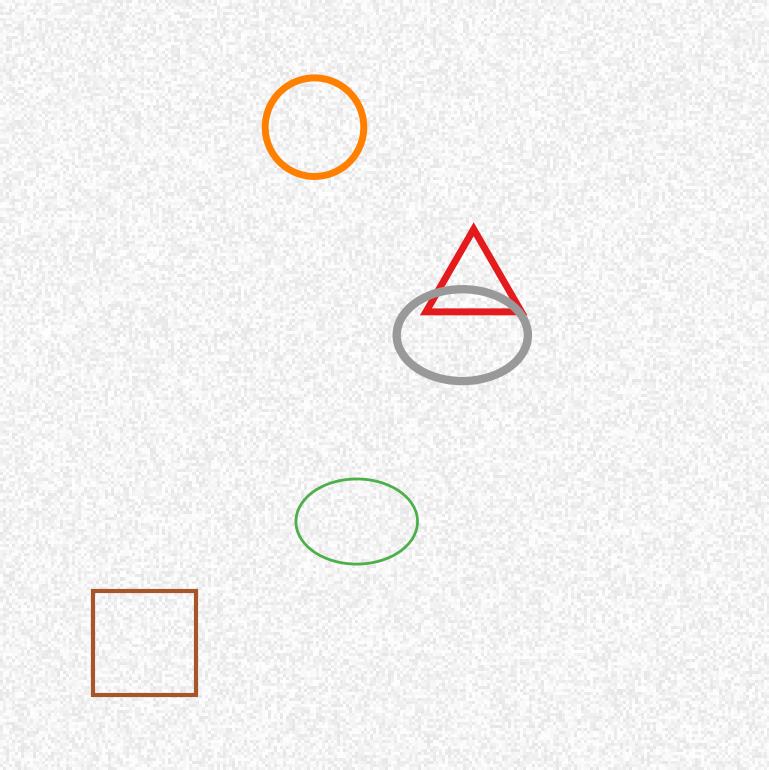[{"shape": "triangle", "thickness": 2.5, "radius": 0.36, "center": [0.615, 0.631]}, {"shape": "oval", "thickness": 1, "radius": 0.39, "center": [0.463, 0.323]}, {"shape": "circle", "thickness": 2.5, "radius": 0.32, "center": [0.408, 0.835]}, {"shape": "square", "thickness": 1.5, "radius": 0.34, "center": [0.188, 0.165]}, {"shape": "oval", "thickness": 3, "radius": 0.43, "center": [0.6, 0.565]}]